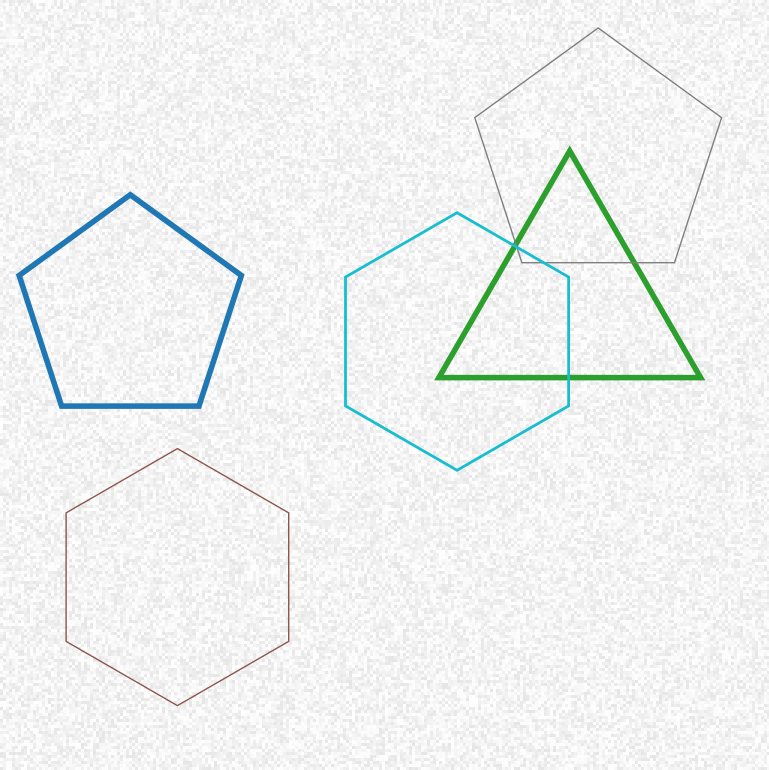[{"shape": "pentagon", "thickness": 2, "radius": 0.76, "center": [0.169, 0.595]}, {"shape": "triangle", "thickness": 2, "radius": 0.98, "center": [0.74, 0.608]}, {"shape": "hexagon", "thickness": 0.5, "radius": 0.83, "center": [0.23, 0.25]}, {"shape": "pentagon", "thickness": 0.5, "radius": 0.84, "center": [0.777, 0.795]}, {"shape": "hexagon", "thickness": 1, "radius": 0.84, "center": [0.594, 0.557]}]